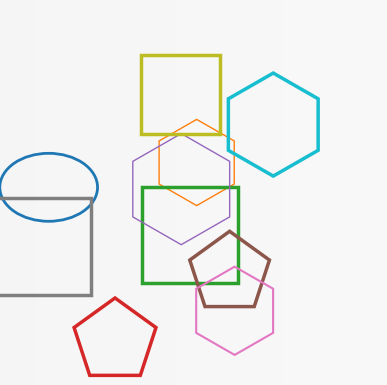[{"shape": "oval", "thickness": 2, "radius": 0.63, "center": [0.126, 0.513]}, {"shape": "hexagon", "thickness": 1, "radius": 0.56, "center": [0.508, 0.578]}, {"shape": "square", "thickness": 2.5, "radius": 0.62, "center": [0.491, 0.39]}, {"shape": "pentagon", "thickness": 2.5, "radius": 0.56, "center": [0.297, 0.115]}, {"shape": "hexagon", "thickness": 1, "radius": 0.72, "center": [0.468, 0.509]}, {"shape": "pentagon", "thickness": 2.5, "radius": 0.54, "center": [0.593, 0.291]}, {"shape": "hexagon", "thickness": 1.5, "radius": 0.57, "center": [0.606, 0.193]}, {"shape": "square", "thickness": 2.5, "radius": 0.63, "center": [0.111, 0.36]}, {"shape": "square", "thickness": 2.5, "radius": 0.51, "center": [0.466, 0.756]}, {"shape": "hexagon", "thickness": 2.5, "radius": 0.67, "center": [0.705, 0.676]}]